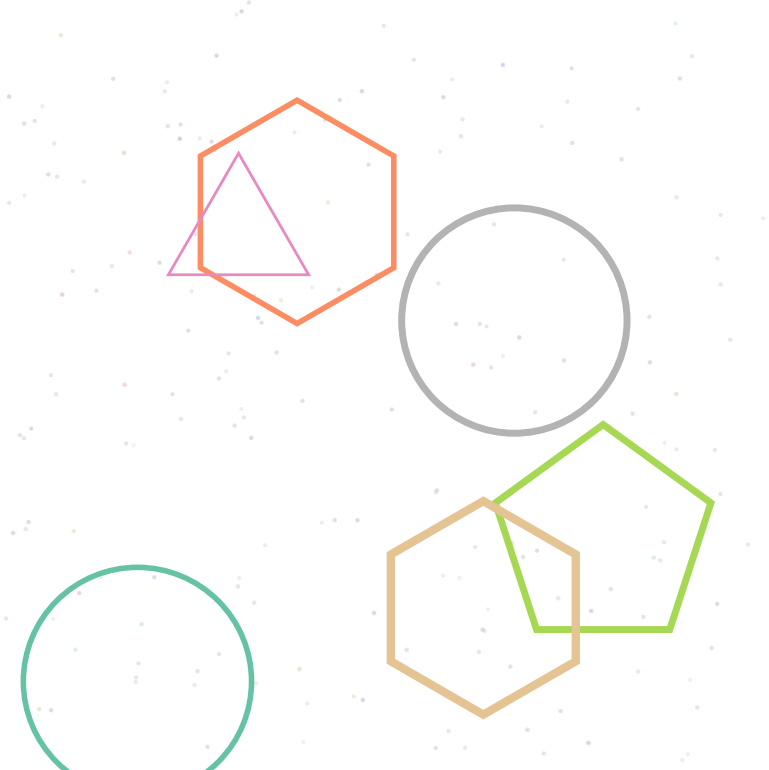[{"shape": "circle", "thickness": 2, "radius": 0.74, "center": [0.178, 0.115]}, {"shape": "hexagon", "thickness": 2, "radius": 0.73, "center": [0.386, 0.725]}, {"shape": "triangle", "thickness": 1, "radius": 0.53, "center": [0.31, 0.696]}, {"shape": "pentagon", "thickness": 2.5, "radius": 0.74, "center": [0.783, 0.301]}, {"shape": "hexagon", "thickness": 3, "radius": 0.69, "center": [0.628, 0.211]}, {"shape": "circle", "thickness": 2.5, "radius": 0.73, "center": [0.668, 0.584]}]